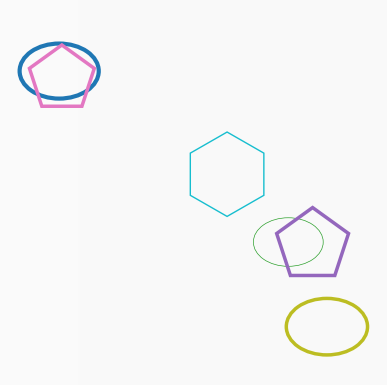[{"shape": "oval", "thickness": 3, "radius": 0.51, "center": [0.153, 0.815]}, {"shape": "oval", "thickness": 0.5, "radius": 0.45, "center": [0.744, 0.371]}, {"shape": "pentagon", "thickness": 2.5, "radius": 0.49, "center": [0.807, 0.363]}, {"shape": "pentagon", "thickness": 2.5, "radius": 0.44, "center": [0.16, 0.795]}, {"shape": "oval", "thickness": 2.5, "radius": 0.52, "center": [0.844, 0.152]}, {"shape": "hexagon", "thickness": 1, "radius": 0.55, "center": [0.586, 0.547]}]